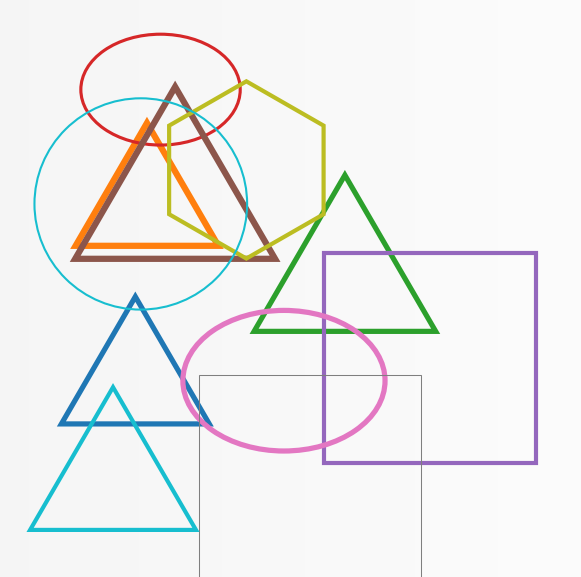[{"shape": "triangle", "thickness": 2.5, "radius": 0.73, "center": [0.233, 0.339]}, {"shape": "triangle", "thickness": 3, "radius": 0.71, "center": [0.253, 0.644]}, {"shape": "triangle", "thickness": 2.5, "radius": 0.9, "center": [0.593, 0.516]}, {"shape": "oval", "thickness": 1.5, "radius": 0.69, "center": [0.276, 0.844]}, {"shape": "square", "thickness": 2, "radius": 0.91, "center": [0.74, 0.379]}, {"shape": "triangle", "thickness": 3, "radius": 0.99, "center": [0.301, 0.65]}, {"shape": "oval", "thickness": 2.5, "radius": 0.87, "center": [0.489, 0.34]}, {"shape": "square", "thickness": 0.5, "radius": 0.95, "center": [0.534, 0.159]}, {"shape": "hexagon", "thickness": 2, "radius": 0.77, "center": [0.424, 0.705]}, {"shape": "circle", "thickness": 1, "radius": 0.91, "center": [0.242, 0.646]}, {"shape": "triangle", "thickness": 2, "radius": 0.82, "center": [0.194, 0.164]}]